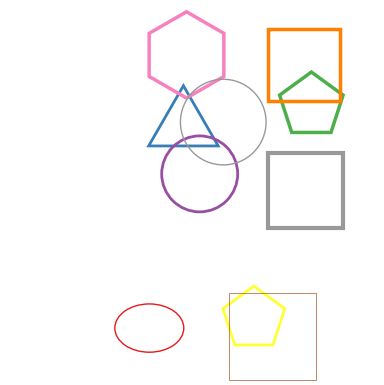[{"shape": "oval", "thickness": 1, "radius": 0.45, "center": [0.388, 0.148]}, {"shape": "triangle", "thickness": 2, "radius": 0.52, "center": [0.476, 0.673]}, {"shape": "pentagon", "thickness": 2.5, "radius": 0.43, "center": [0.809, 0.726]}, {"shape": "circle", "thickness": 2, "radius": 0.49, "center": [0.519, 0.548]}, {"shape": "square", "thickness": 2.5, "radius": 0.47, "center": [0.789, 0.832]}, {"shape": "pentagon", "thickness": 2, "radius": 0.42, "center": [0.659, 0.172]}, {"shape": "square", "thickness": 0.5, "radius": 0.56, "center": [0.709, 0.126]}, {"shape": "hexagon", "thickness": 2.5, "radius": 0.56, "center": [0.484, 0.857]}, {"shape": "square", "thickness": 3, "radius": 0.49, "center": [0.793, 0.506]}, {"shape": "circle", "thickness": 1, "radius": 0.56, "center": [0.58, 0.683]}]